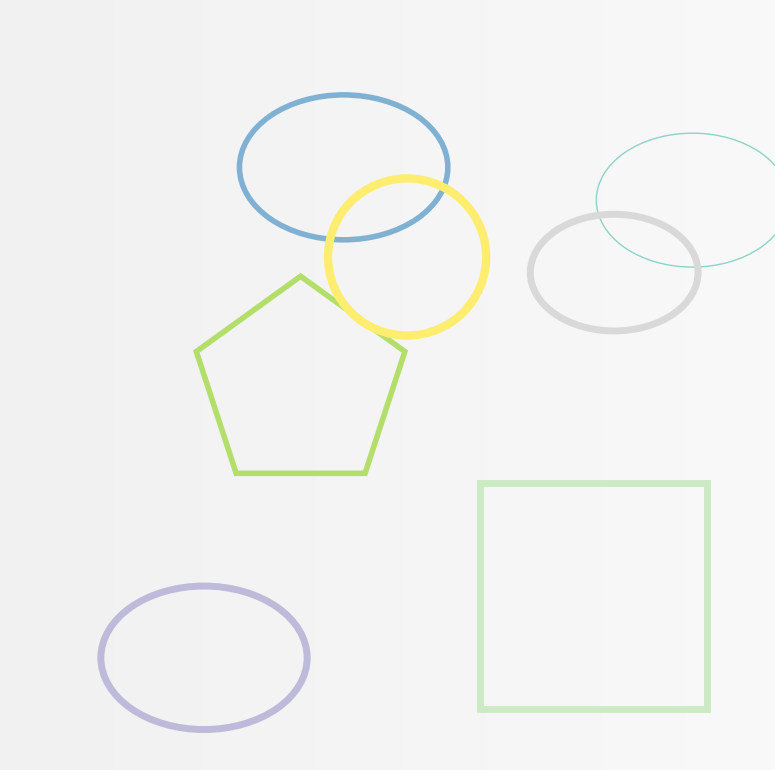[{"shape": "oval", "thickness": 0.5, "radius": 0.62, "center": [0.894, 0.74]}, {"shape": "oval", "thickness": 2.5, "radius": 0.67, "center": [0.263, 0.146]}, {"shape": "oval", "thickness": 2, "radius": 0.67, "center": [0.443, 0.783]}, {"shape": "pentagon", "thickness": 2, "radius": 0.71, "center": [0.388, 0.5]}, {"shape": "oval", "thickness": 2.5, "radius": 0.54, "center": [0.792, 0.646]}, {"shape": "square", "thickness": 2.5, "radius": 0.73, "center": [0.766, 0.226]}, {"shape": "circle", "thickness": 3, "radius": 0.51, "center": [0.525, 0.666]}]